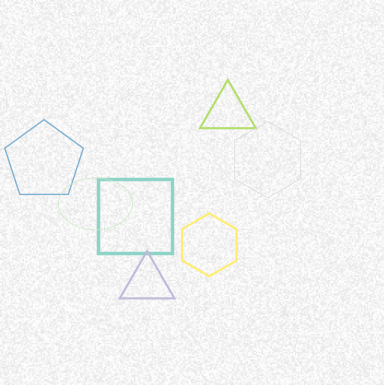[{"shape": "square", "thickness": 2.5, "radius": 0.48, "center": [0.352, 0.439]}, {"shape": "triangle", "thickness": 1.5, "radius": 0.41, "center": [0.382, 0.266]}, {"shape": "pentagon", "thickness": 1, "radius": 0.54, "center": [0.114, 0.582]}, {"shape": "triangle", "thickness": 1.5, "radius": 0.42, "center": [0.592, 0.709]}, {"shape": "hexagon", "thickness": 0.5, "radius": 0.5, "center": [0.695, 0.585]}, {"shape": "oval", "thickness": 0.5, "radius": 0.48, "center": [0.248, 0.47]}, {"shape": "hexagon", "thickness": 1.5, "radius": 0.41, "center": [0.544, 0.364]}]